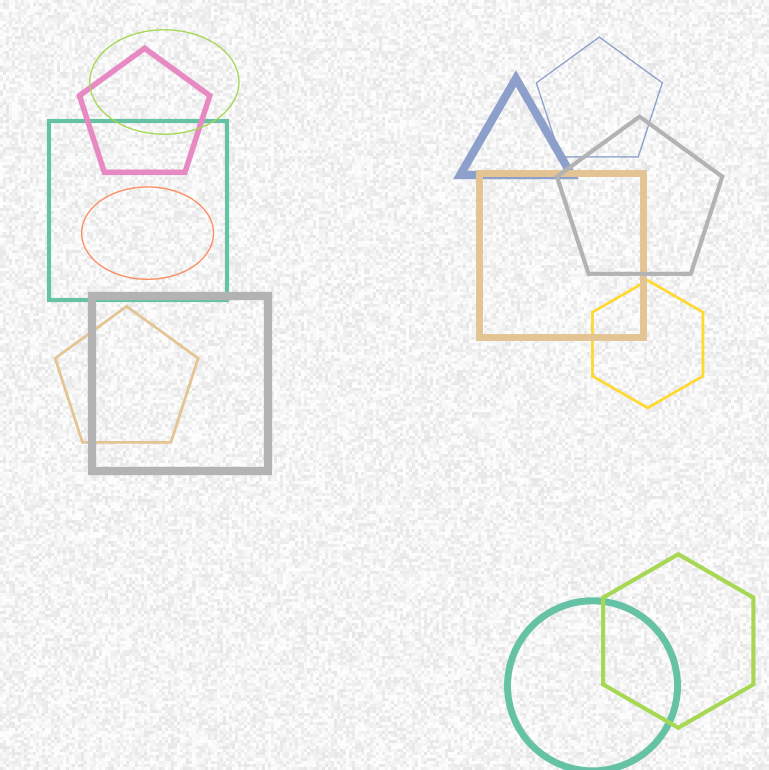[{"shape": "circle", "thickness": 2.5, "radius": 0.55, "center": [0.77, 0.109]}, {"shape": "square", "thickness": 1.5, "radius": 0.58, "center": [0.179, 0.727]}, {"shape": "oval", "thickness": 0.5, "radius": 0.43, "center": [0.192, 0.697]}, {"shape": "pentagon", "thickness": 0.5, "radius": 0.43, "center": [0.778, 0.866]}, {"shape": "triangle", "thickness": 3, "radius": 0.42, "center": [0.67, 0.814]}, {"shape": "pentagon", "thickness": 2, "radius": 0.45, "center": [0.188, 0.848]}, {"shape": "oval", "thickness": 0.5, "radius": 0.48, "center": [0.213, 0.893]}, {"shape": "hexagon", "thickness": 1.5, "radius": 0.56, "center": [0.881, 0.168]}, {"shape": "hexagon", "thickness": 1, "radius": 0.41, "center": [0.841, 0.553]}, {"shape": "pentagon", "thickness": 1, "radius": 0.49, "center": [0.164, 0.504]}, {"shape": "square", "thickness": 2.5, "radius": 0.53, "center": [0.729, 0.669]}, {"shape": "pentagon", "thickness": 1.5, "radius": 0.56, "center": [0.831, 0.736]}, {"shape": "square", "thickness": 3, "radius": 0.57, "center": [0.234, 0.502]}]